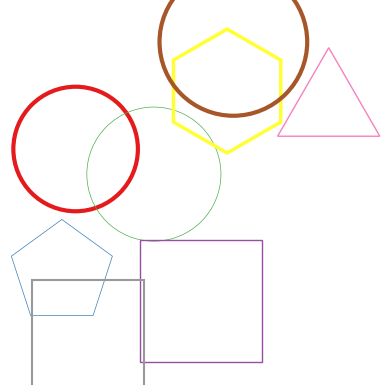[{"shape": "circle", "thickness": 3, "radius": 0.81, "center": [0.196, 0.613]}, {"shape": "pentagon", "thickness": 0.5, "radius": 0.69, "center": [0.161, 0.292]}, {"shape": "circle", "thickness": 0.5, "radius": 0.87, "center": [0.4, 0.548]}, {"shape": "square", "thickness": 1, "radius": 0.79, "center": [0.521, 0.218]}, {"shape": "hexagon", "thickness": 2.5, "radius": 0.8, "center": [0.59, 0.764]}, {"shape": "circle", "thickness": 3, "radius": 0.96, "center": [0.606, 0.891]}, {"shape": "triangle", "thickness": 1, "radius": 0.77, "center": [0.854, 0.723]}, {"shape": "square", "thickness": 1.5, "radius": 0.72, "center": [0.229, 0.128]}]